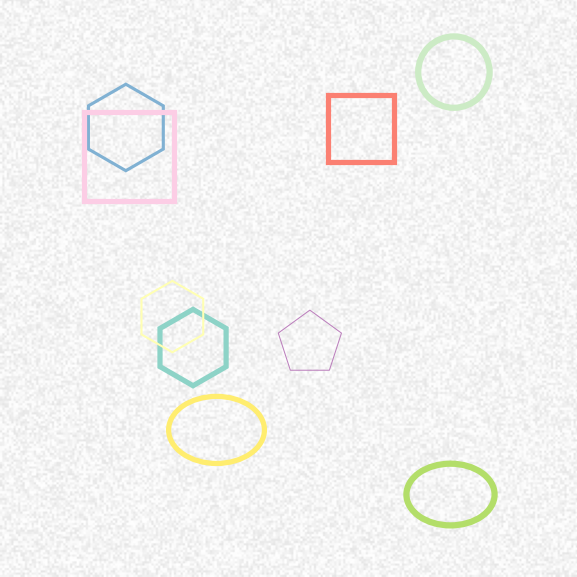[{"shape": "hexagon", "thickness": 2.5, "radius": 0.33, "center": [0.334, 0.397]}, {"shape": "hexagon", "thickness": 1, "radius": 0.31, "center": [0.298, 0.451]}, {"shape": "square", "thickness": 2.5, "radius": 0.29, "center": [0.625, 0.777]}, {"shape": "hexagon", "thickness": 1.5, "radius": 0.37, "center": [0.218, 0.778]}, {"shape": "oval", "thickness": 3, "radius": 0.38, "center": [0.78, 0.143]}, {"shape": "square", "thickness": 2.5, "radius": 0.39, "center": [0.224, 0.728]}, {"shape": "pentagon", "thickness": 0.5, "radius": 0.29, "center": [0.537, 0.405]}, {"shape": "circle", "thickness": 3, "radius": 0.31, "center": [0.786, 0.874]}, {"shape": "oval", "thickness": 2.5, "radius": 0.41, "center": [0.375, 0.255]}]